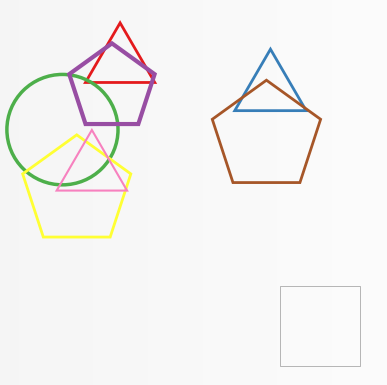[{"shape": "triangle", "thickness": 2, "radius": 0.52, "center": [0.31, 0.837]}, {"shape": "triangle", "thickness": 2, "radius": 0.53, "center": [0.698, 0.766]}, {"shape": "circle", "thickness": 2.5, "radius": 0.72, "center": [0.161, 0.663]}, {"shape": "pentagon", "thickness": 3, "radius": 0.58, "center": [0.289, 0.772]}, {"shape": "pentagon", "thickness": 2, "radius": 0.73, "center": [0.198, 0.503]}, {"shape": "pentagon", "thickness": 2, "radius": 0.73, "center": [0.688, 0.645]}, {"shape": "triangle", "thickness": 1.5, "radius": 0.52, "center": [0.237, 0.557]}, {"shape": "square", "thickness": 0.5, "radius": 0.52, "center": [0.826, 0.153]}]